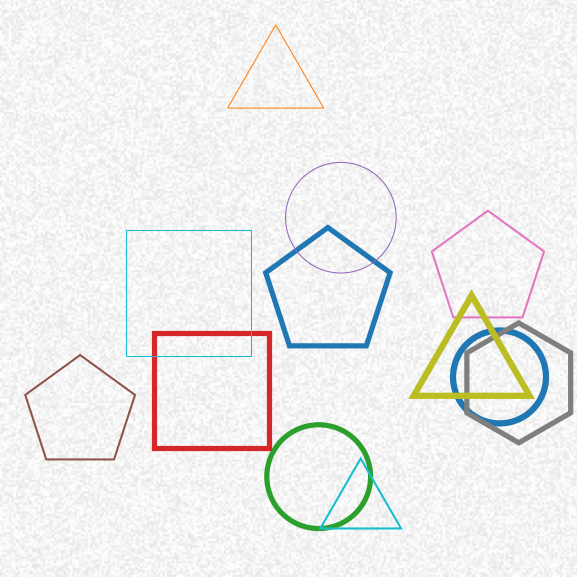[{"shape": "circle", "thickness": 3, "radius": 0.4, "center": [0.865, 0.346]}, {"shape": "pentagon", "thickness": 2.5, "radius": 0.57, "center": [0.568, 0.492]}, {"shape": "triangle", "thickness": 0.5, "radius": 0.48, "center": [0.477, 0.86]}, {"shape": "circle", "thickness": 2.5, "radius": 0.45, "center": [0.552, 0.174]}, {"shape": "square", "thickness": 2.5, "radius": 0.5, "center": [0.366, 0.323]}, {"shape": "circle", "thickness": 0.5, "radius": 0.48, "center": [0.59, 0.622]}, {"shape": "pentagon", "thickness": 1, "radius": 0.5, "center": [0.139, 0.284]}, {"shape": "pentagon", "thickness": 1, "radius": 0.51, "center": [0.845, 0.532]}, {"shape": "hexagon", "thickness": 2.5, "radius": 0.52, "center": [0.898, 0.336]}, {"shape": "triangle", "thickness": 3, "radius": 0.58, "center": [0.817, 0.372]}, {"shape": "square", "thickness": 0.5, "radius": 0.54, "center": [0.326, 0.491]}, {"shape": "triangle", "thickness": 1, "radius": 0.4, "center": [0.625, 0.124]}]